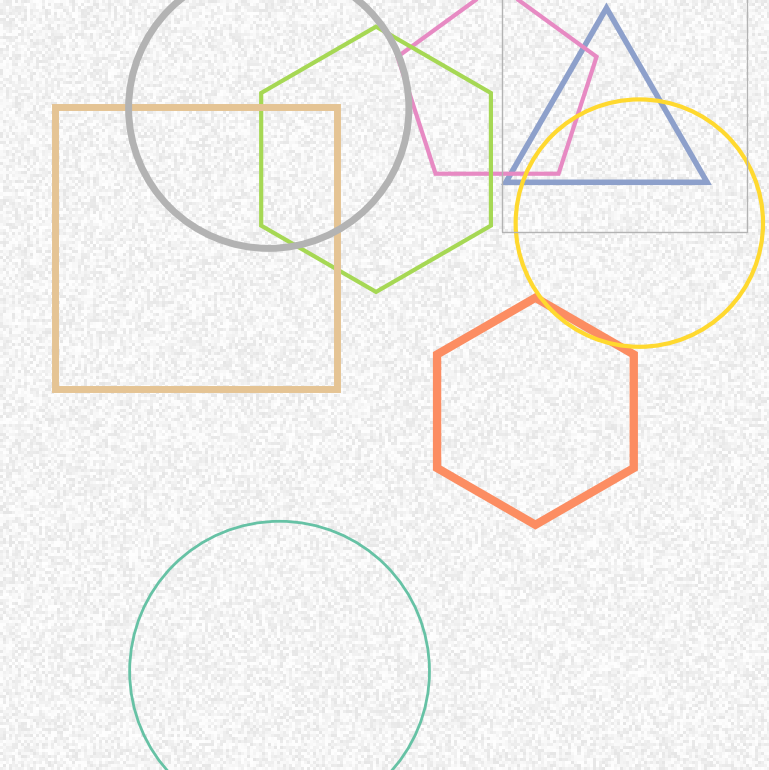[{"shape": "circle", "thickness": 1, "radius": 0.97, "center": [0.363, 0.128]}, {"shape": "hexagon", "thickness": 3, "radius": 0.74, "center": [0.695, 0.466]}, {"shape": "triangle", "thickness": 2, "radius": 0.75, "center": [0.788, 0.839]}, {"shape": "pentagon", "thickness": 1.5, "radius": 0.68, "center": [0.646, 0.884]}, {"shape": "hexagon", "thickness": 1.5, "radius": 0.86, "center": [0.488, 0.793]}, {"shape": "circle", "thickness": 1.5, "radius": 0.8, "center": [0.83, 0.71]}, {"shape": "square", "thickness": 2.5, "radius": 0.92, "center": [0.255, 0.677]}, {"shape": "square", "thickness": 0.5, "radius": 0.79, "center": [0.811, 0.858]}, {"shape": "circle", "thickness": 2.5, "radius": 0.91, "center": [0.349, 0.859]}]